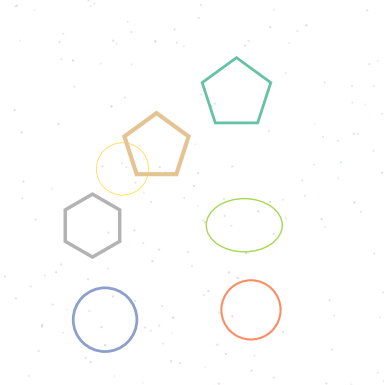[{"shape": "pentagon", "thickness": 2, "radius": 0.47, "center": [0.614, 0.757]}, {"shape": "circle", "thickness": 1.5, "radius": 0.38, "center": [0.652, 0.195]}, {"shape": "circle", "thickness": 2, "radius": 0.41, "center": [0.273, 0.17]}, {"shape": "oval", "thickness": 1, "radius": 0.49, "center": [0.634, 0.415]}, {"shape": "circle", "thickness": 0.5, "radius": 0.34, "center": [0.318, 0.561]}, {"shape": "pentagon", "thickness": 3, "radius": 0.44, "center": [0.406, 0.619]}, {"shape": "hexagon", "thickness": 2.5, "radius": 0.41, "center": [0.24, 0.414]}]